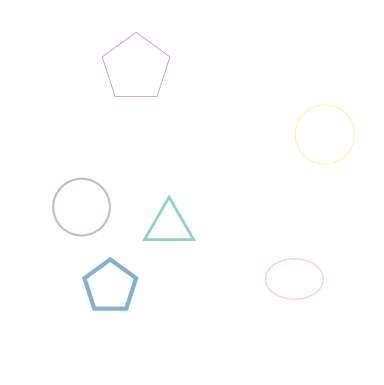[{"shape": "triangle", "thickness": 2, "radius": 0.37, "center": [0.439, 0.414]}, {"shape": "circle", "thickness": 1.5, "radius": 0.37, "center": [0.212, 0.462]}, {"shape": "pentagon", "thickness": 3, "radius": 0.35, "center": [0.286, 0.256]}, {"shape": "oval", "thickness": 1, "radius": 0.38, "center": [0.765, 0.275]}, {"shape": "pentagon", "thickness": 0.5, "radius": 0.46, "center": [0.353, 0.824]}, {"shape": "circle", "thickness": 0.5, "radius": 0.39, "center": [0.844, 0.651]}]